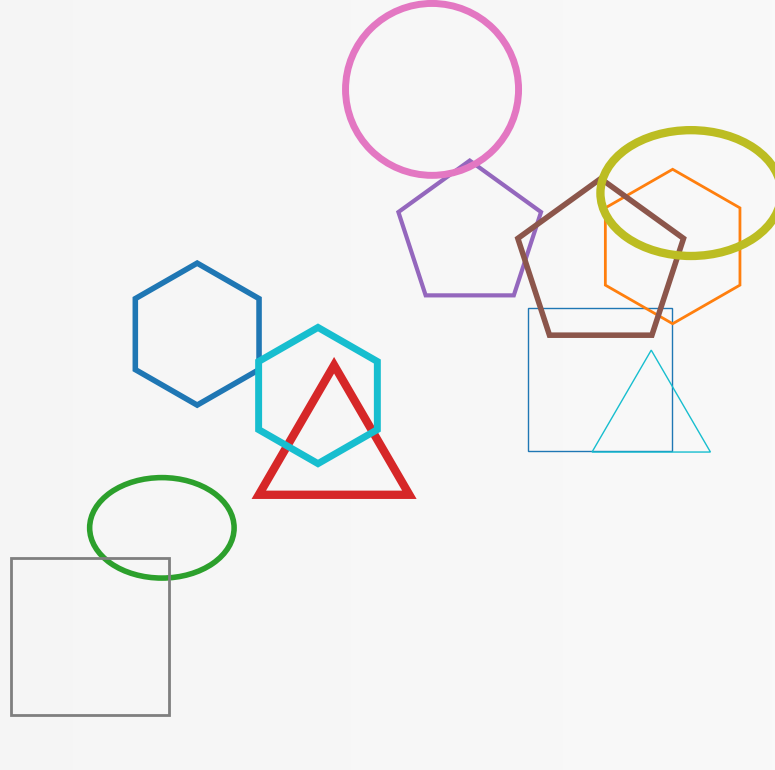[{"shape": "square", "thickness": 0.5, "radius": 0.47, "center": [0.775, 0.508]}, {"shape": "hexagon", "thickness": 2, "radius": 0.46, "center": [0.254, 0.566]}, {"shape": "hexagon", "thickness": 1, "radius": 0.5, "center": [0.868, 0.68]}, {"shape": "oval", "thickness": 2, "radius": 0.47, "center": [0.209, 0.314]}, {"shape": "triangle", "thickness": 3, "radius": 0.56, "center": [0.431, 0.414]}, {"shape": "pentagon", "thickness": 1.5, "radius": 0.48, "center": [0.606, 0.695]}, {"shape": "pentagon", "thickness": 2, "radius": 0.56, "center": [0.775, 0.656]}, {"shape": "circle", "thickness": 2.5, "radius": 0.56, "center": [0.557, 0.884]}, {"shape": "square", "thickness": 1, "radius": 0.51, "center": [0.116, 0.173]}, {"shape": "oval", "thickness": 3, "radius": 0.58, "center": [0.891, 0.749]}, {"shape": "triangle", "thickness": 0.5, "radius": 0.44, "center": [0.84, 0.457]}, {"shape": "hexagon", "thickness": 2.5, "radius": 0.44, "center": [0.41, 0.486]}]